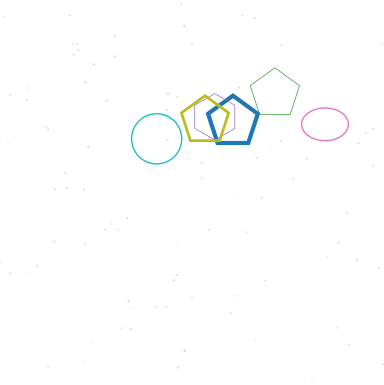[{"shape": "pentagon", "thickness": 3, "radius": 0.34, "center": [0.605, 0.684]}, {"shape": "pentagon", "thickness": 0.5, "radius": 0.34, "center": [0.714, 0.757]}, {"shape": "hexagon", "thickness": 0.5, "radius": 0.3, "center": [0.558, 0.697]}, {"shape": "oval", "thickness": 1, "radius": 0.3, "center": [0.844, 0.677]}, {"shape": "pentagon", "thickness": 2, "radius": 0.32, "center": [0.533, 0.687]}, {"shape": "circle", "thickness": 1, "radius": 0.33, "center": [0.407, 0.639]}]